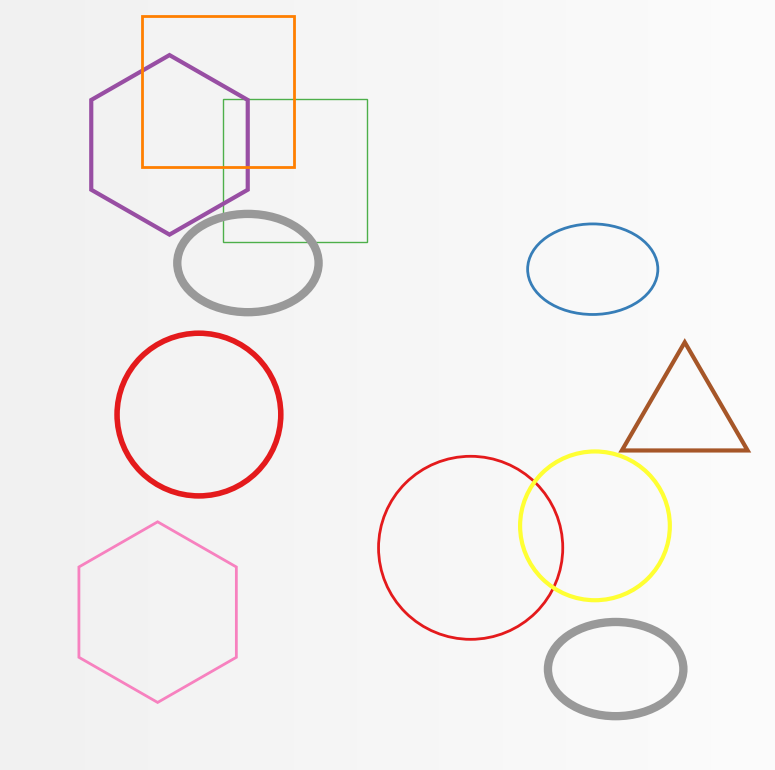[{"shape": "circle", "thickness": 1, "radius": 0.59, "center": [0.607, 0.289]}, {"shape": "circle", "thickness": 2, "radius": 0.53, "center": [0.257, 0.462]}, {"shape": "oval", "thickness": 1, "radius": 0.42, "center": [0.765, 0.65]}, {"shape": "square", "thickness": 0.5, "radius": 0.47, "center": [0.38, 0.778]}, {"shape": "hexagon", "thickness": 1.5, "radius": 0.58, "center": [0.219, 0.812]}, {"shape": "square", "thickness": 1, "radius": 0.49, "center": [0.281, 0.881]}, {"shape": "circle", "thickness": 1.5, "radius": 0.48, "center": [0.768, 0.317]}, {"shape": "triangle", "thickness": 1.5, "radius": 0.47, "center": [0.884, 0.462]}, {"shape": "hexagon", "thickness": 1, "radius": 0.59, "center": [0.203, 0.205]}, {"shape": "oval", "thickness": 3, "radius": 0.46, "center": [0.32, 0.658]}, {"shape": "oval", "thickness": 3, "radius": 0.44, "center": [0.794, 0.131]}]